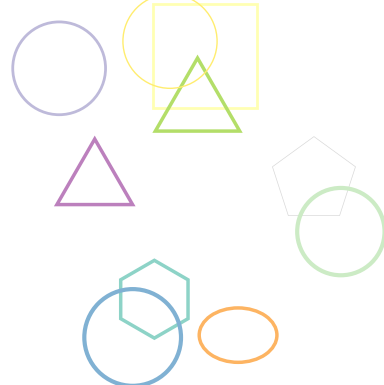[{"shape": "hexagon", "thickness": 2.5, "radius": 0.5, "center": [0.401, 0.223]}, {"shape": "square", "thickness": 2, "radius": 0.67, "center": [0.532, 0.855]}, {"shape": "circle", "thickness": 2, "radius": 0.6, "center": [0.154, 0.823]}, {"shape": "circle", "thickness": 3, "radius": 0.63, "center": [0.345, 0.123]}, {"shape": "oval", "thickness": 2.5, "radius": 0.5, "center": [0.618, 0.13]}, {"shape": "triangle", "thickness": 2.5, "radius": 0.63, "center": [0.513, 0.723]}, {"shape": "pentagon", "thickness": 0.5, "radius": 0.57, "center": [0.815, 0.532]}, {"shape": "triangle", "thickness": 2.5, "radius": 0.57, "center": [0.246, 0.525]}, {"shape": "circle", "thickness": 3, "radius": 0.57, "center": [0.885, 0.398]}, {"shape": "circle", "thickness": 1, "radius": 0.61, "center": [0.442, 0.893]}]